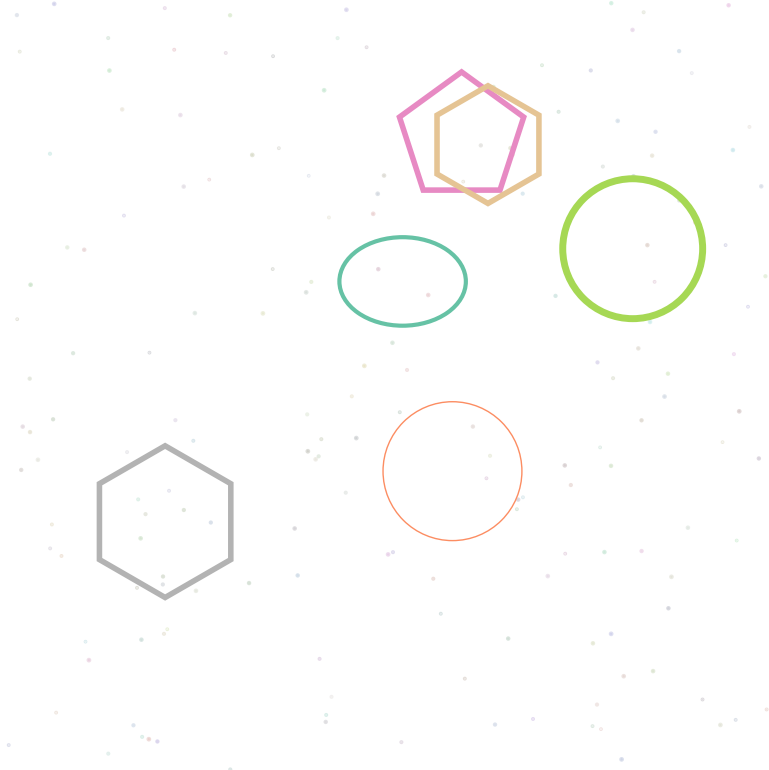[{"shape": "oval", "thickness": 1.5, "radius": 0.41, "center": [0.523, 0.634]}, {"shape": "circle", "thickness": 0.5, "radius": 0.45, "center": [0.588, 0.388]}, {"shape": "pentagon", "thickness": 2, "radius": 0.42, "center": [0.599, 0.822]}, {"shape": "circle", "thickness": 2.5, "radius": 0.45, "center": [0.822, 0.677]}, {"shape": "hexagon", "thickness": 2, "radius": 0.38, "center": [0.634, 0.812]}, {"shape": "hexagon", "thickness": 2, "radius": 0.49, "center": [0.214, 0.323]}]